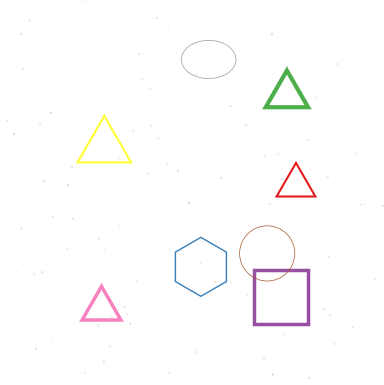[{"shape": "triangle", "thickness": 1.5, "radius": 0.29, "center": [0.769, 0.519]}, {"shape": "hexagon", "thickness": 1, "radius": 0.38, "center": [0.522, 0.307]}, {"shape": "triangle", "thickness": 3, "radius": 0.32, "center": [0.745, 0.753]}, {"shape": "square", "thickness": 2.5, "radius": 0.35, "center": [0.73, 0.229]}, {"shape": "triangle", "thickness": 1.5, "radius": 0.4, "center": [0.271, 0.619]}, {"shape": "circle", "thickness": 0.5, "radius": 0.36, "center": [0.694, 0.342]}, {"shape": "triangle", "thickness": 2.5, "radius": 0.29, "center": [0.264, 0.198]}, {"shape": "oval", "thickness": 0.5, "radius": 0.35, "center": [0.542, 0.846]}]